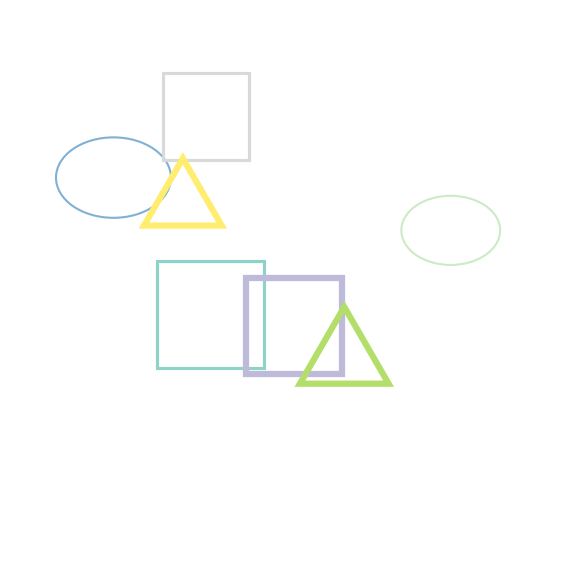[{"shape": "square", "thickness": 1.5, "radius": 0.46, "center": [0.364, 0.455]}, {"shape": "square", "thickness": 3, "radius": 0.41, "center": [0.509, 0.434]}, {"shape": "oval", "thickness": 1, "radius": 0.5, "center": [0.196, 0.692]}, {"shape": "triangle", "thickness": 3, "radius": 0.44, "center": [0.596, 0.379]}, {"shape": "square", "thickness": 1.5, "radius": 0.37, "center": [0.356, 0.798]}, {"shape": "oval", "thickness": 1, "radius": 0.43, "center": [0.781, 0.6]}, {"shape": "triangle", "thickness": 3, "radius": 0.39, "center": [0.317, 0.647]}]